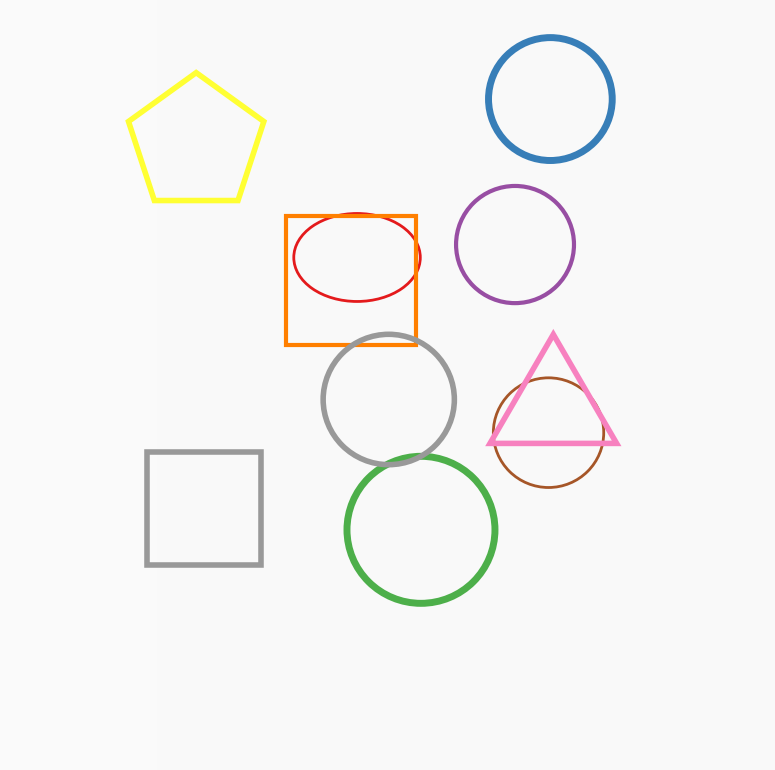[{"shape": "oval", "thickness": 1, "radius": 0.41, "center": [0.461, 0.666]}, {"shape": "circle", "thickness": 2.5, "radius": 0.4, "center": [0.71, 0.871]}, {"shape": "circle", "thickness": 2.5, "radius": 0.48, "center": [0.543, 0.312]}, {"shape": "circle", "thickness": 1.5, "radius": 0.38, "center": [0.665, 0.682]}, {"shape": "square", "thickness": 1.5, "radius": 0.42, "center": [0.453, 0.636]}, {"shape": "pentagon", "thickness": 2, "radius": 0.46, "center": [0.253, 0.814]}, {"shape": "circle", "thickness": 1, "radius": 0.36, "center": [0.708, 0.438]}, {"shape": "triangle", "thickness": 2, "radius": 0.47, "center": [0.714, 0.471]}, {"shape": "square", "thickness": 2, "radius": 0.37, "center": [0.263, 0.34]}, {"shape": "circle", "thickness": 2, "radius": 0.42, "center": [0.502, 0.481]}]